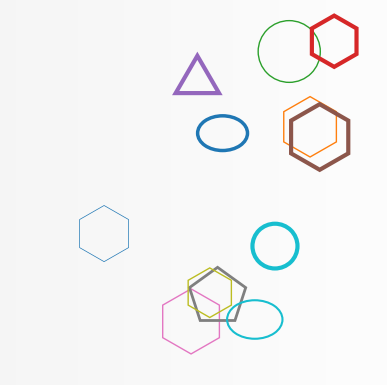[{"shape": "hexagon", "thickness": 0.5, "radius": 0.36, "center": [0.269, 0.393]}, {"shape": "oval", "thickness": 2.5, "radius": 0.32, "center": [0.574, 0.654]}, {"shape": "hexagon", "thickness": 1, "radius": 0.39, "center": [0.8, 0.671]}, {"shape": "circle", "thickness": 1, "radius": 0.4, "center": [0.746, 0.866]}, {"shape": "hexagon", "thickness": 3, "radius": 0.33, "center": [0.862, 0.893]}, {"shape": "triangle", "thickness": 3, "radius": 0.32, "center": [0.509, 0.79]}, {"shape": "hexagon", "thickness": 3, "radius": 0.43, "center": [0.825, 0.644]}, {"shape": "hexagon", "thickness": 1, "radius": 0.42, "center": [0.493, 0.165]}, {"shape": "pentagon", "thickness": 2, "radius": 0.38, "center": [0.561, 0.229]}, {"shape": "hexagon", "thickness": 1, "radius": 0.32, "center": [0.541, 0.24]}, {"shape": "oval", "thickness": 1.5, "radius": 0.36, "center": [0.658, 0.17]}, {"shape": "circle", "thickness": 3, "radius": 0.29, "center": [0.71, 0.361]}]